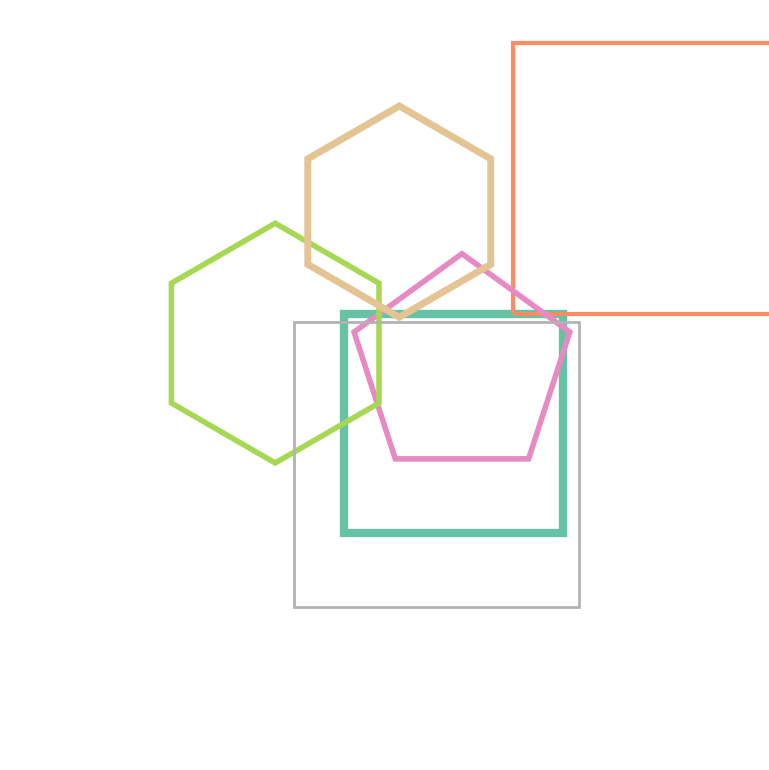[{"shape": "square", "thickness": 3, "radius": 0.71, "center": [0.589, 0.45]}, {"shape": "square", "thickness": 1.5, "radius": 0.88, "center": [0.842, 0.768]}, {"shape": "pentagon", "thickness": 2, "radius": 0.74, "center": [0.6, 0.523]}, {"shape": "hexagon", "thickness": 2, "radius": 0.78, "center": [0.357, 0.554]}, {"shape": "hexagon", "thickness": 2.5, "radius": 0.69, "center": [0.519, 0.725]}, {"shape": "square", "thickness": 1, "radius": 0.93, "center": [0.566, 0.397]}]